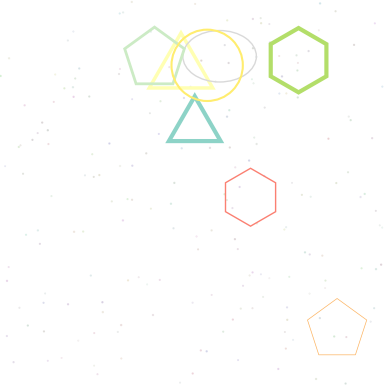[{"shape": "triangle", "thickness": 3, "radius": 0.39, "center": [0.506, 0.672]}, {"shape": "triangle", "thickness": 2.5, "radius": 0.48, "center": [0.47, 0.819]}, {"shape": "hexagon", "thickness": 1, "radius": 0.38, "center": [0.651, 0.488]}, {"shape": "pentagon", "thickness": 0.5, "radius": 0.4, "center": [0.876, 0.144]}, {"shape": "hexagon", "thickness": 3, "radius": 0.42, "center": [0.776, 0.844]}, {"shape": "oval", "thickness": 1, "radius": 0.48, "center": [0.57, 0.854]}, {"shape": "pentagon", "thickness": 2, "radius": 0.41, "center": [0.401, 0.848]}, {"shape": "circle", "thickness": 1.5, "radius": 0.46, "center": [0.538, 0.83]}]